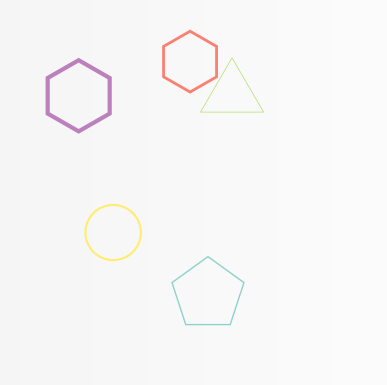[{"shape": "pentagon", "thickness": 1, "radius": 0.49, "center": [0.537, 0.236]}, {"shape": "hexagon", "thickness": 2, "radius": 0.39, "center": [0.491, 0.84]}, {"shape": "triangle", "thickness": 0.5, "radius": 0.47, "center": [0.599, 0.756]}, {"shape": "hexagon", "thickness": 3, "radius": 0.46, "center": [0.203, 0.751]}, {"shape": "circle", "thickness": 1.5, "radius": 0.36, "center": [0.292, 0.396]}]